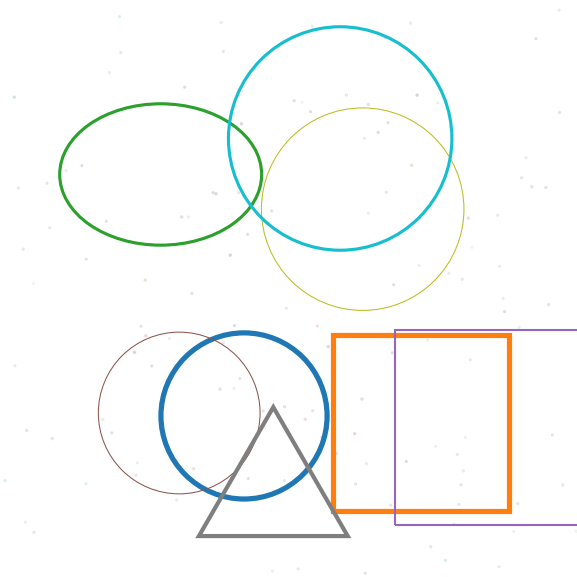[{"shape": "circle", "thickness": 2.5, "radius": 0.72, "center": [0.423, 0.279]}, {"shape": "square", "thickness": 2.5, "radius": 0.76, "center": [0.728, 0.267]}, {"shape": "oval", "thickness": 1.5, "radius": 0.87, "center": [0.278, 0.697]}, {"shape": "square", "thickness": 1, "radius": 0.84, "center": [0.853, 0.258]}, {"shape": "circle", "thickness": 0.5, "radius": 0.7, "center": [0.31, 0.284]}, {"shape": "triangle", "thickness": 2, "radius": 0.74, "center": [0.473, 0.145]}, {"shape": "circle", "thickness": 0.5, "radius": 0.88, "center": [0.628, 0.637]}, {"shape": "circle", "thickness": 1.5, "radius": 0.97, "center": [0.589, 0.759]}]